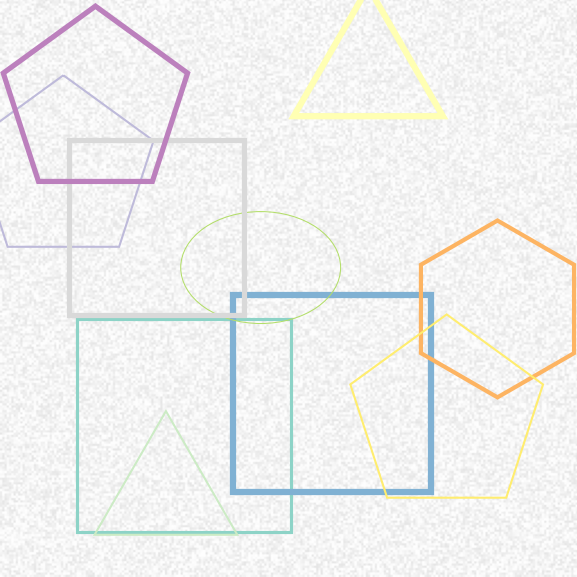[{"shape": "square", "thickness": 1.5, "radius": 0.92, "center": [0.319, 0.263]}, {"shape": "triangle", "thickness": 3, "radius": 0.75, "center": [0.638, 0.873]}, {"shape": "pentagon", "thickness": 1, "radius": 0.82, "center": [0.11, 0.705]}, {"shape": "square", "thickness": 3, "radius": 0.86, "center": [0.575, 0.318]}, {"shape": "hexagon", "thickness": 2, "radius": 0.77, "center": [0.861, 0.464]}, {"shape": "oval", "thickness": 0.5, "radius": 0.69, "center": [0.451, 0.536]}, {"shape": "square", "thickness": 2.5, "radius": 0.76, "center": [0.271, 0.606]}, {"shape": "pentagon", "thickness": 2.5, "radius": 0.84, "center": [0.165, 0.821]}, {"shape": "triangle", "thickness": 1, "radius": 0.71, "center": [0.287, 0.144]}, {"shape": "pentagon", "thickness": 1, "radius": 0.88, "center": [0.773, 0.279]}]